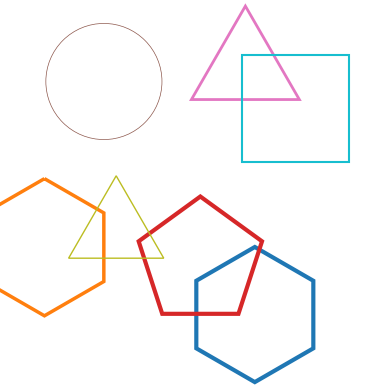[{"shape": "hexagon", "thickness": 3, "radius": 0.88, "center": [0.662, 0.183]}, {"shape": "hexagon", "thickness": 2.5, "radius": 0.89, "center": [0.115, 0.358]}, {"shape": "pentagon", "thickness": 3, "radius": 0.84, "center": [0.52, 0.321]}, {"shape": "circle", "thickness": 0.5, "radius": 0.75, "center": [0.27, 0.788]}, {"shape": "triangle", "thickness": 2, "radius": 0.81, "center": [0.637, 0.822]}, {"shape": "triangle", "thickness": 1, "radius": 0.71, "center": [0.302, 0.401]}, {"shape": "square", "thickness": 1.5, "radius": 0.69, "center": [0.767, 0.718]}]